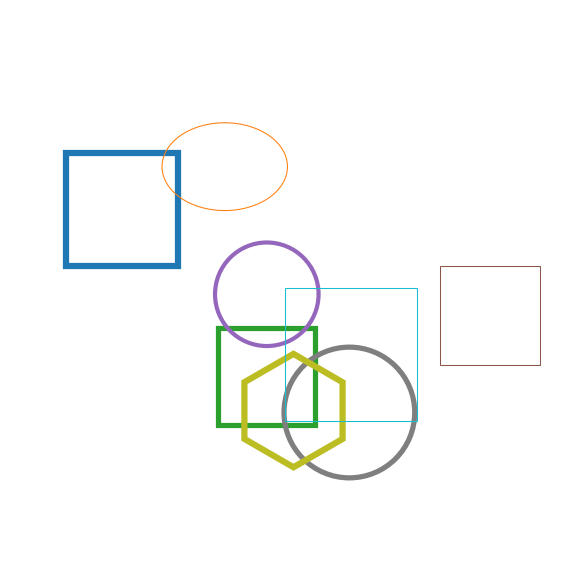[{"shape": "square", "thickness": 3, "radius": 0.49, "center": [0.211, 0.637]}, {"shape": "oval", "thickness": 0.5, "radius": 0.54, "center": [0.389, 0.711]}, {"shape": "square", "thickness": 2.5, "radius": 0.42, "center": [0.461, 0.347]}, {"shape": "circle", "thickness": 2, "radius": 0.45, "center": [0.462, 0.49]}, {"shape": "square", "thickness": 0.5, "radius": 0.43, "center": [0.849, 0.453]}, {"shape": "circle", "thickness": 2.5, "radius": 0.57, "center": [0.605, 0.285]}, {"shape": "hexagon", "thickness": 3, "radius": 0.49, "center": [0.508, 0.288]}, {"shape": "square", "thickness": 0.5, "radius": 0.57, "center": [0.608, 0.385]}]